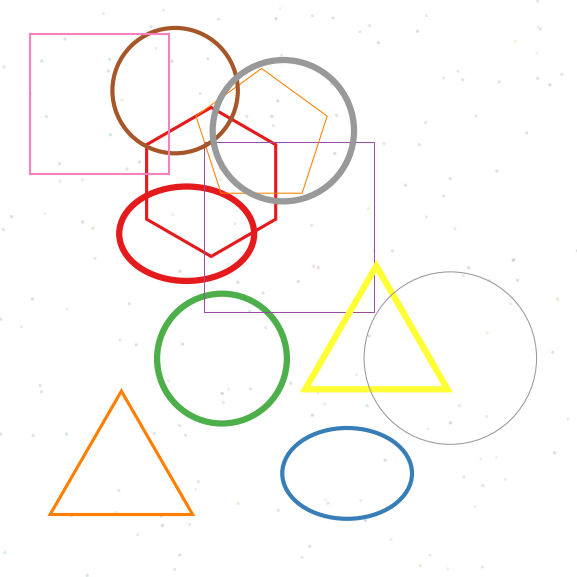[{"shape": "oval", "thickness": 3, "radius": 0.58, "center": [0.323, 0.594]}, {"shape": "hexagon", "thickness": 1.5, "radius": 0.65, "center": [0.366, 0.684]}, {"shape": "oval", "thickness": 2, "radius": 0.56, "center": [0.601, 0.179]}, {"shape": "circle", "thickness": 3, "radius": 0.56, "center": [0.384, 0.378]}, {"shape": "square", "thickness": 0.5, "radius": 0.73, "center": [0.5, 0.606]}, {"shape": "pentagon", "thickness": 0.5, "radius": 0.6, "center": [0.453, 0.761]}, {"shape": "triangle", "thickness": 1.5, "radius": 0.71, "center": [0.21, 0.179]}, {"shape": "triangle", "thickness": 3, "radius": 0.71, "center": [0.652, 0.396]}, {"shape": "circle", "thickness": 2, "radius": 0.54, "center": [0.303, 0.842]}, {"shape": "square", "thickness": 1, "radius": 0.6, "center": [0.173, 0.819]}, {"shape": "circle", "thickness": 0.5, "radius": 0.75, "center": [0.78, 0.379]}, {"shape": "circle", "thickness": 3, "radius": 0.61, "center": [0.491, 0.773]}]